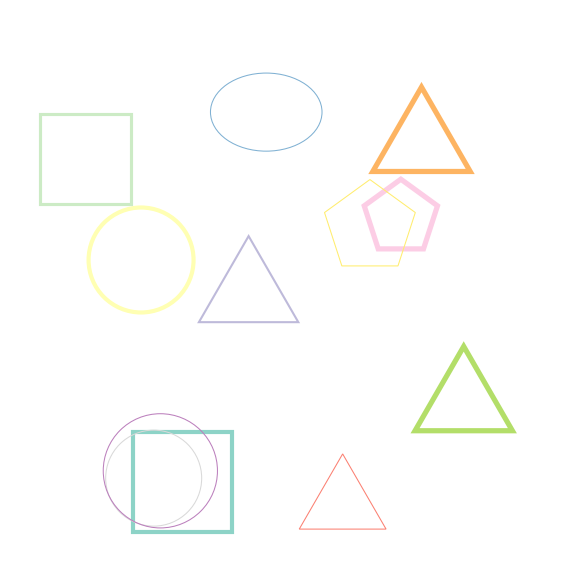[{"shape": "square", "thickness": 2, "radius": 0.43, "center": [0.316, 0.165]}, {"shape": "circle", "thickness": 2, "radius": 0.45, "center": [0.244, 0.549]}, {"shape": "triangle", "thickness": 1, "radius": 0.5, "center": [0.43, 0.491]}, {"shape": "triangle", "thickness": 0.5, "radius": 0.43, "center": [0.593, 0.126]}, {"shape": "oval", "thickness": 0.5, "radius": 0.48, "center": [0.461, 0.805]}, {"shape": "triangle", "thickness": 2.5, "radius": 0.49, "center": [0.73, 0.751]}, {"shape": "triangle", "thickness": 2.5, "radius": 0.49, "center": [0.803, 0.302]}, {"shape": "pentagon", "thickness": 2.5, "radius": 0.33, "center": [0.694, 0.622]}, {"shape": "circle", "thickness": 0.5, "radius": 0.42, "center": [0.266, 0.171]}, {"shape": "circle", "thickness": 0.5, "radius": 0.49, "center": [0.278, 0.184]}, {"shape": "square", "thickness": 1.5, "radius": 0.39, "center": [0.148, 0.724]}, {"shape": "pentagon", "thickness": 0.5, "radius": 0.41, "center": [0.641, 0.606]}]